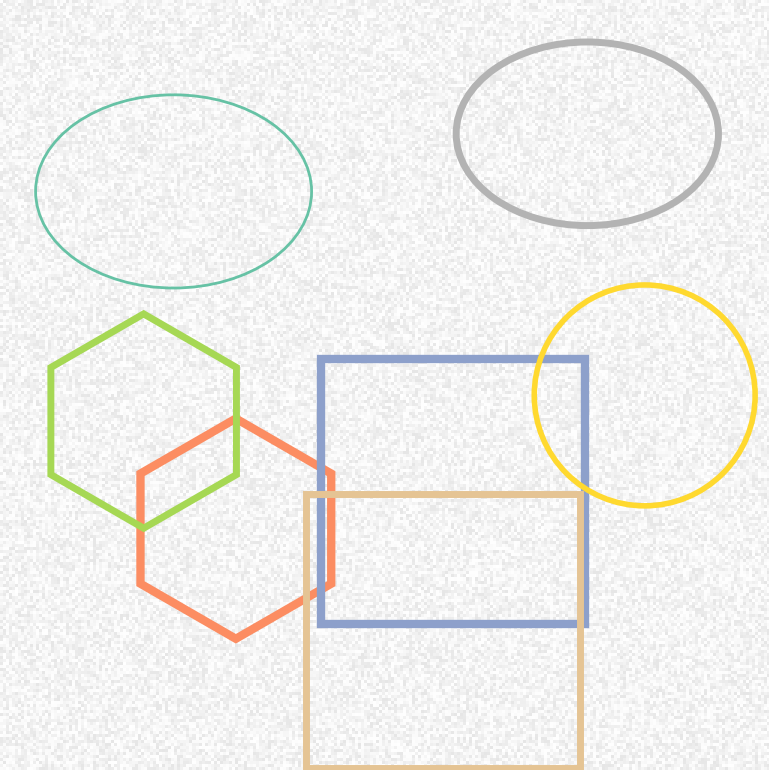[{"shape": "oval", "thickness": 1, "radius": 0.9, "center": [0.225, 0.751]}, {"shape": "hexagon", "thickness": 3, "radius": 0.72, "center": [0.306, 0.313]}, {"shape": "square", "thickness": 3, "radius": 0.86, "center": [0.588, 0.362]}, {"shape": "hexagon", "thickness": 2.5, "radius": 0.7, "center": [0.187, 0.453]}, {"shape": "circle", "thickness": 2, "radius": 0.72, "center": [0.837, 0.486]}, {"shape": "square", "thickness": 2.5, "radius": 0.89, "center": [0.576, 0.18]}, {"shape": "oval", "thickness": 2.5, "radius": 0.85, "center": [0.763, 0.826]}]